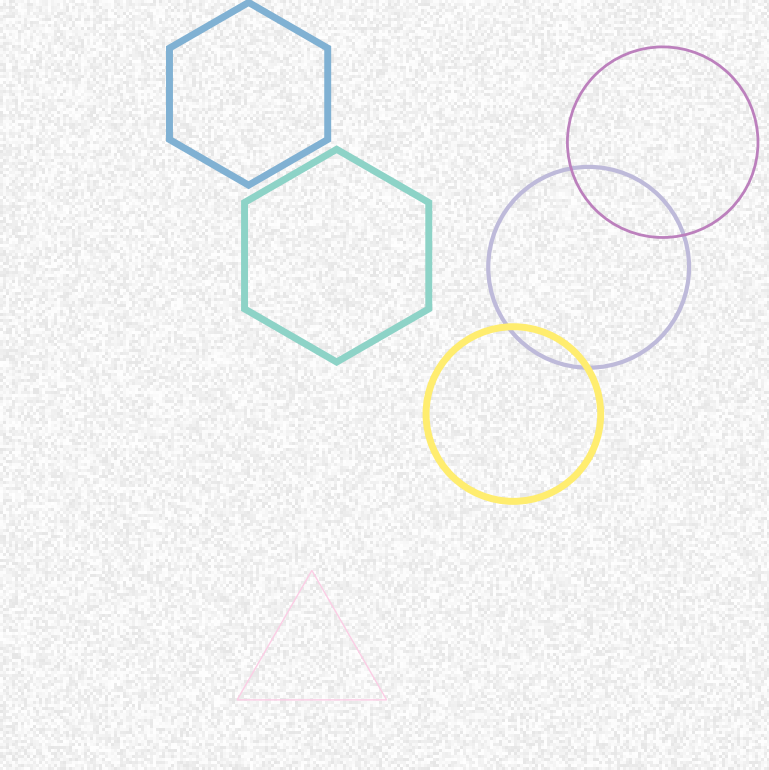[{"shape": "hexagon", "thickness": 2.5, "radius": 0.69, "center": [0.437, 0.668]}, {"shape": "circle", "thickness": 1.5, "radius": 0.65, "center": [0.764, 0.653]}, {"shape": "hexagon", "thickness": 2.5, "radius": 0.59, "center": [0.323, 0.878]}, {"shape": "triangle", "thickness": 0.5, "radius": 0.56, "center": [0.405, 0.147]}, {"shape": "circle", "thickness": 1, "radius": 0.62, "center": [0.861, 0.815]}, {"shape": "circle", "thickness": 2.5, "radius": 0.57, "center": [0.667, 0.462]}]